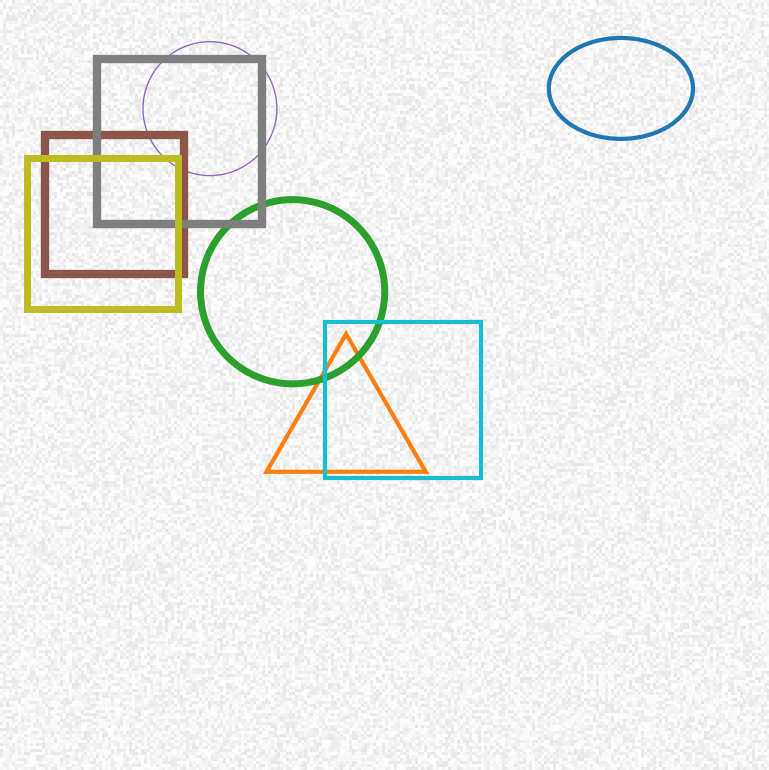[{"shape": "oval", "thickness": 1.5, "radius": 0.47, "center": [0.806, 0.885]}, {"shape": "triangle", "thickness": 1.5, "radius": 0.6, "center": [0.45, 0.447]}, {"shape": "circle", "thickness": 2.5, "radius": 0.6, "center": [0.38, 0.621]}, {"shape": "circle", "thickness": 0.5, "radius": 0.43, "center": [0.273, 0.859]}, {"shape": "square", "thickness": 3, "radius": 0.45, "center": [0.149, 0.734]}, {"shape": "square", "thickness": 3, "radius": 0.53, "center": [0.233, 0.816]}, {"shape": "square", "thickness": 2.5, "radius": 0.49, "center": [0.133, 0.697]}, {"shape": "square", "thickness": 1.5, "radius": 0.51, "center": [0.524, 0.481]}]